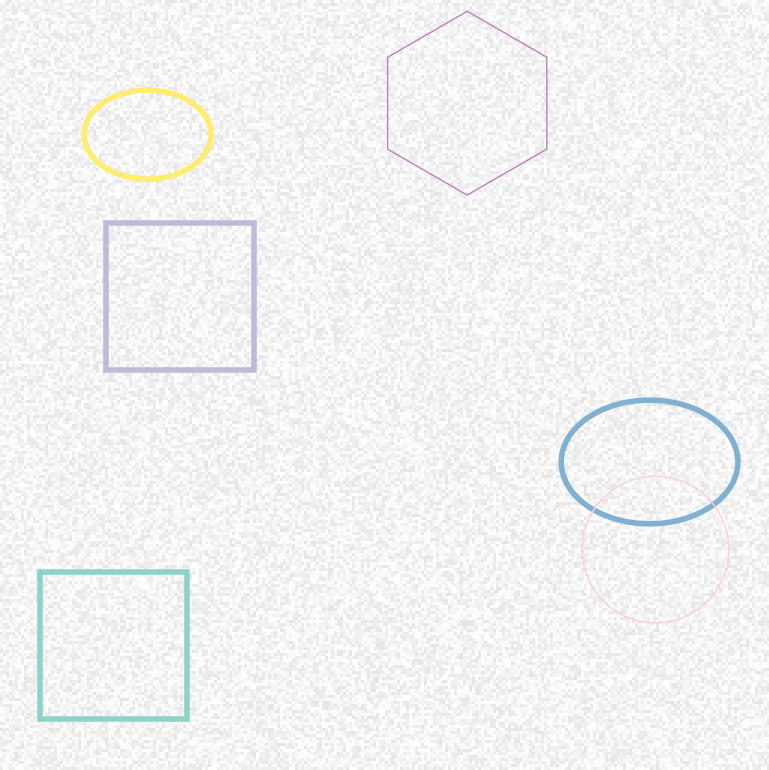[{"shape": "square", "thickness": 2, "radius": 0.48, "center": [0.148, 0.161]}, {"shape": "square", "thickness": 2, "radius": 0.48, "center": [0.234, 0.615]}, {"shape": "oval", "thickness": 2, "radius": 0.57, "center": [0.844, 0.4]}, {"shape": "circle", "thickness": 0.5, "radius": 0.48, "center": [0.851, 0.286]}, {"shape": "hexagon", "thickness": 0.5, "radius": 0.6, "center": [0.607, 0.866]}, {"shape": "oval", "thickness": 2, "radius": 0.41, "center": [0.192, 0.825]}]